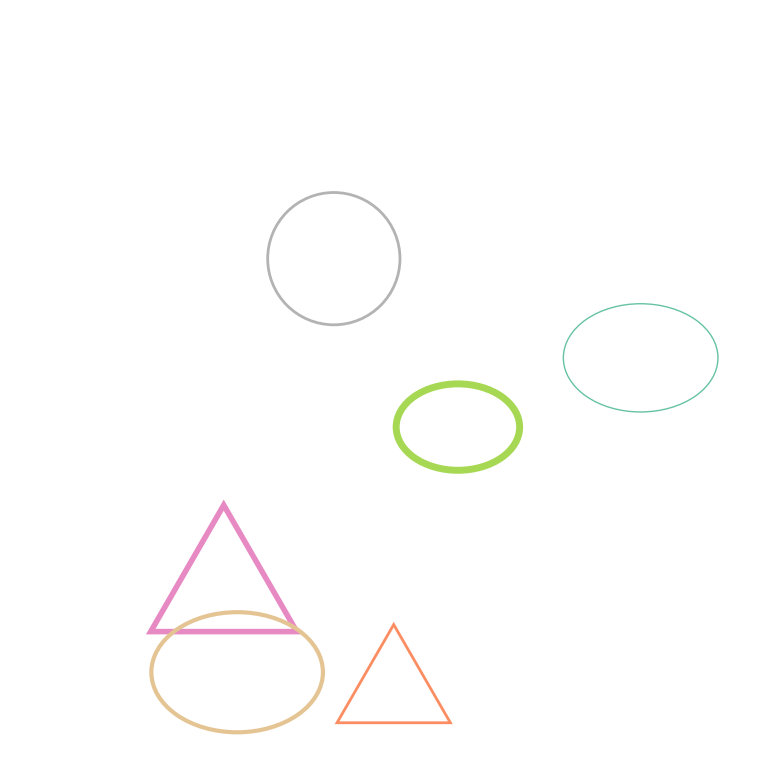[{"shape": "oval", "thickness": 0.5, "radius": 0.5, "center": [0.832, 0.535]}, {"shape": "triangle", "thickness": 1, "radius": 0.42, "center": [0.511, 0.104]}, {"shape": "triangle", "thickness": 2, "radius": 0.55, "center": [0.291, 0.234]}, {"shape": "oval", "thickness": 2.5, "radius": 0.4, "center": [0.595, 0.445]}, {"shape": "oval", "thickness": 1.5, "radius": 0.56, "center": [0.308, 0.127]}, {"shape": "circle", "thickness": 1, "radius": 0.43, "center": [0.434, 0.664]}]